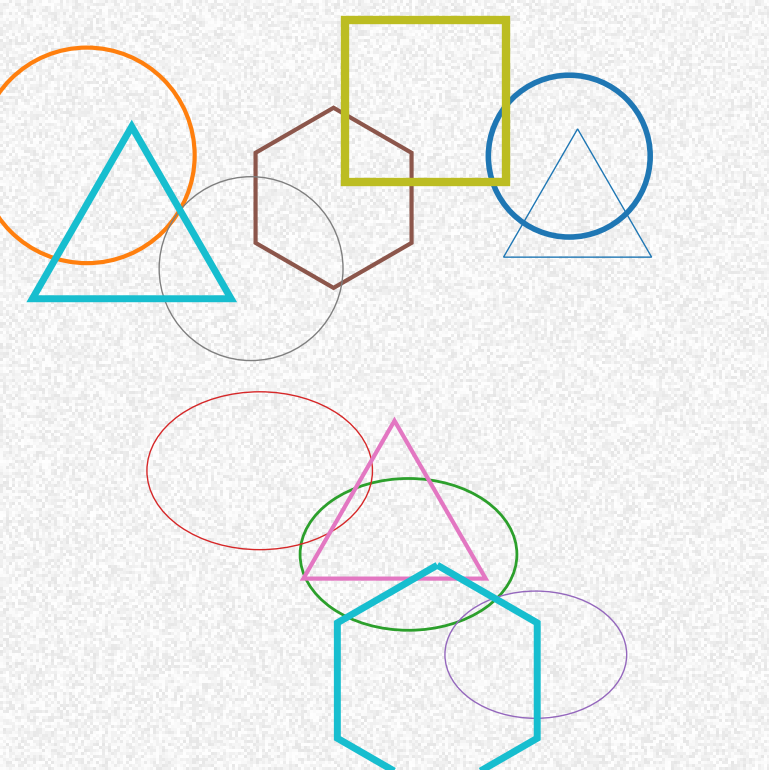[{"shape": "triangle", "thickness": 0.5, "radius": 0.56, "center": [0.75, 0.722]}, {"shape": "circle", "thickness": 2, "radius": 0.53, "center": [0.739, 0.797]}, {"shape": "circle", "thickness": 1.5, "radius": 0.7, "center": [0.113, 0.798]}, {"shape": "oval", "thickness": 1, "radius": 0.7, "center": [0.531, 0.28]}, {"shape": "oval", "thickness": 0.5, "radius": 0.73, "center": [0.337, 0.389]}, {"shape": "oval", "thickness": 0.5, "radius": 0.59, "center": [0.696, 0.15]}, {"shape": "hexagon", "thickness": 1.5, "radius": 0.58, "center": [0.433, 0.743]}, {"shape": "triangle", "thickness": 1.5, "radius": 0.68, "center": [0.512, 0.317]}, {"shape": "circle", "thickness": 0.5, "radius": 0.6, "center": [0.326, 0.651]}, {"shape": "square", "thickness": 3, "radius": 0.52, "center": [0.552, 0.869]}, {"shape": "hexagon", "thickness": 2.5, "radius": 0.75, "center": [0.568, 0.116]}, {"shape": "triangle", "thickness": 2.5, "radius": 0.75, "center": [0.171, 0.687]}]